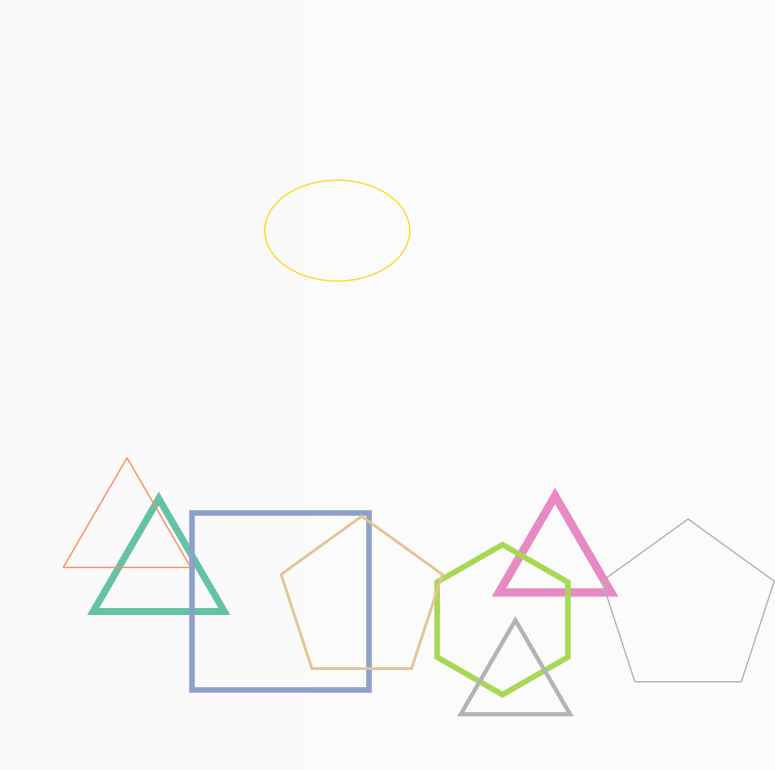[{"shape": "triangle", "thickness": 2.5, "radius": 0.49, "center": [0.205, 0.255]}, {"shape": "triangle", "thickness": 0.5, "radius": 0.47, "center": [0.164, 0.31]}, {"shape": "square", "thickness": 2, "radius": 0.57, "center": [0.362, 0.219]}, {"shape": "triangle", "thickness": 3, "radius": 0.42, "center": [0.716, 0.272]}, {"shape": "hexagon", "thickness": 2, "radius": 0.49, "center": [0.648, 0.195]}, {"shape": "oval", "thickness": 0.5, "radius": 0.47, "center": [0.435, 0.7]}, {"shape": "pentagon", "thickness": 1, "radius": 0.55, "center": [0.467, 0.22]}, {"shape": "triangle", "thickness": 1.5, "radius": 0.41, "center": [0.665, 0.113]}, {"shape": "pentagon", "thickness": 0.5, "radius": 0.58, "center": [0.888, 0.209]}]